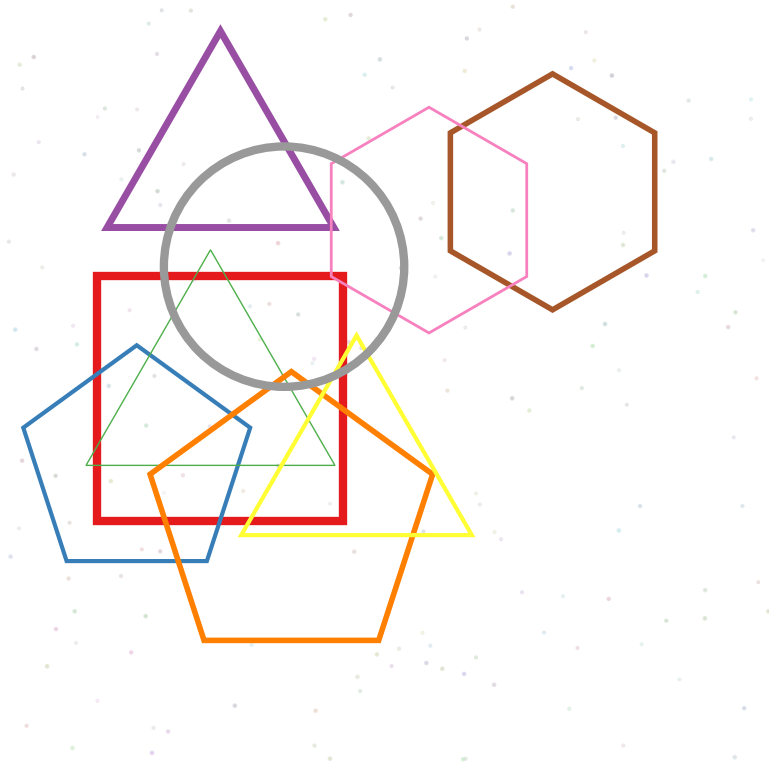[{"shape": "square", "thickness": 3, "radius": 0.8, "center": [0.286, 0.482]}, {"shape": "pentagon", "thickness": 1.5, "radius": 0.77, "center": [0.178, 0.397]}, {"shape": "triangle", "thickness": 0.5, "radius": 0.93, "center": [0.273, 0.489]}, {"shape": "triangle", "thickness": 2.5, "radius": 0.85, "center": [0.286, 0.79]}, {"shape": "pentagon", "thickness": 2, "radius": 0.96, "center": [0.378, 0.324]}, {"shape": "triangle", "thickness": 1.5, "radius": 0.86, "center": [0.463, 0.391]}, {"shape": "hexagon", "thickness": 2, "radius": 0.77, "center": [0.718, 0.751]}, {"shape": "hexagon", "thickness": 1, "radius": 0.73, "center": [0.557, 0.714]}, {"shape": "circle", "thickness": 3, "radius": 0.78, "center": [0.369, 0.654]}]